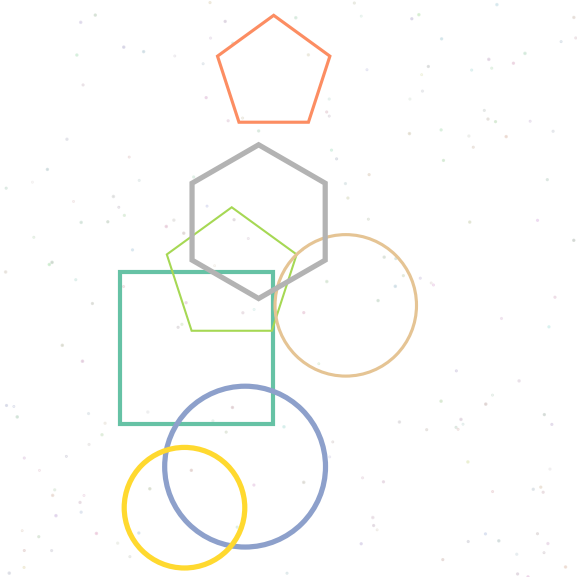[{"shape": "square", "thickness": 2, "radius": 0.66, "center": [0.34, 0.397]}, {"shape": "pentagon", "thickness": 1.5, "radius": 0.51, "center": [0.474, 0.87]}, {"shape": "circle", "thickness": 2.5, "radius": 0.7, "center": [0.424, 0.191]}, {"shape": "pentagon", "thickness": 1, "radius": 0.59, "center": [0.401, 0.522]}, {"shape": "circle", "thickness": 2.5, "radius": 0.52, "center": [0.319, 0.12]}, {"shape": "circle", "thickness": 1.5, "radius": 0.61, "center": [0.599, 0.47]}, {"shape": "hexagon", "thickness": 2.5, "radius": 0.67, "center": [0.448, 0.615]}]